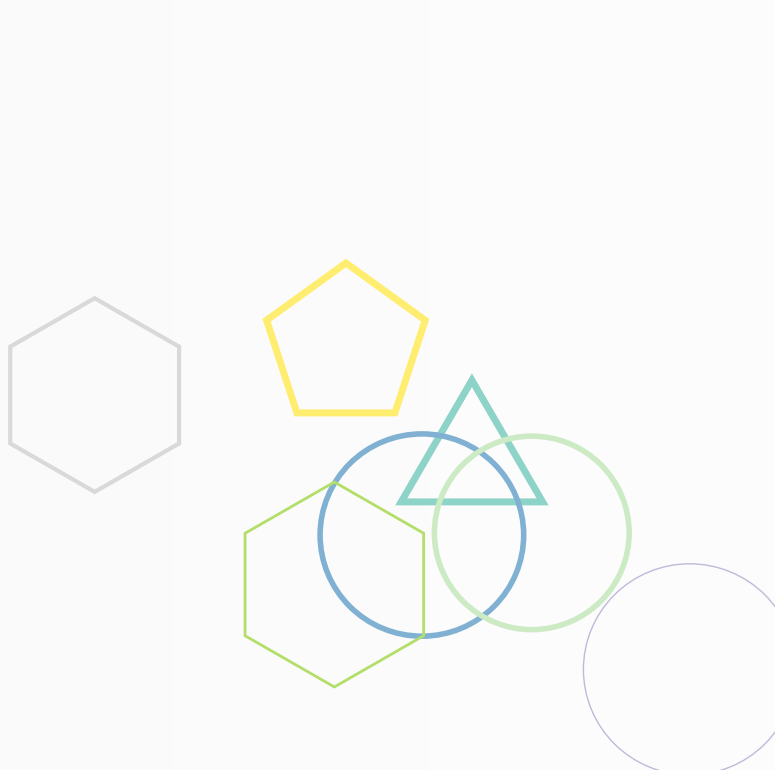[{"shape": "triangle", "thickness": 2.5, "radius": 0.53, "center": [0.609, 0.401]}, {"shape": "circle", "thickness": 0.5, "radius": 0.69, "center": [0.89, 0.131]}, {"shape": "circle", "thickness": 2, "radius": 0.66, "center": [0.544, 0.305]}, {"shape": "hexagon", "thickness": 1, "radius": 0.67, "center": [0.431, 0.241]}, {"shape": "hexagon", "thickness": 1.5, "radius": 0.63, "center": [0.122, 0.487]}, {"shape": "circle", "thickness": 2, "radius": 0.63, "center": [0.686, 0.308]}, {"shape": "pentagon", "thickness": 2.5, "radius": 0.54, "center": [0.446, 0.551]}]